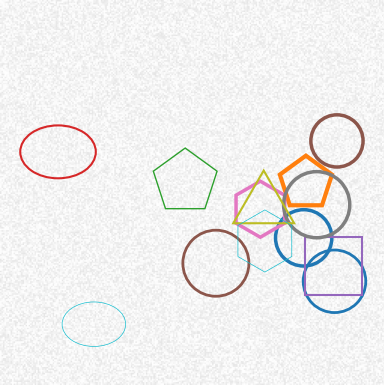[{"shape": "circle", "thickness": 2, "radius": 0.41, "center": [0.869, 0.269]}, {"shape": "circle", "thickness": 2.5, "radius": 0.37, "center": [0.789, 0.382]}, {"shape": "pentagon", "thickness": 3, "radius": 0.36, "center": [0.795, 0.524]}, {"shape": "pentagon", "thickness": 1, "radius": 0.44, "center": [0.481, 0.528]}, {"shape": "oval", "thickness": 1.5, "radius": 0.49, "center": [0.151, 0.606]}, {"shape": "square", "thickness": 1.5, "radius": 0.37, "center": [0.866, 0.309]}, {"shape": "circle", "thickness": 2, "radius": 0.43, "center": [0.561, 0.316]}, {"shape": "circle", "thickness": 2.5, "radius": 0.34, "center": [0.875, 0.634]}, {"shape": "hexagon", "thickness": 2.5, "radius": 0.36, "center": [0.676, 0.457]}, {"shape": "circle", "thickness": 2.5, "radius": 0.43, "center": [0.823, 0.468]}, {"shape": "triangle", "thickness": 1.5, "radius": 0.46, "center": [0.685, 0.466]}, {"shape": "hexagon", "thickness": 0.5, "radius": 0.4, "center": [0.688, 0.374]}, {"shape": "oval", "thickness": 0.5, "radius": 0.41, "center": [0.244, 0.158]}]